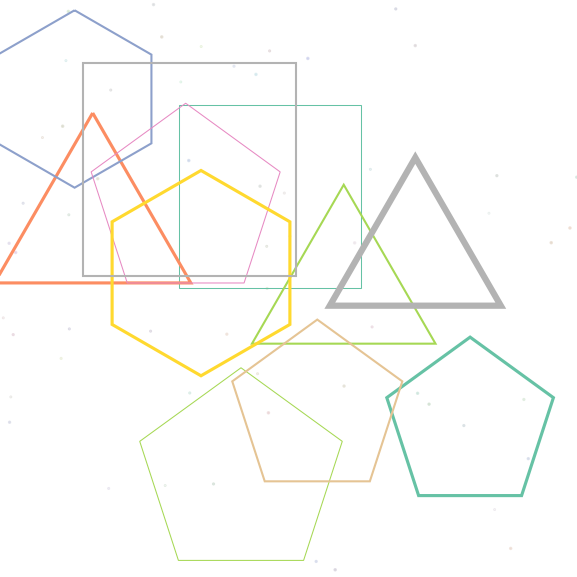[{"shape": "pentagon", "thickness": 1.5, "radius": 0.76, "center": [0.814, 0.264]}, {"shape": "square", "thickness": 0.5, "radius": 0.79, "center": [0.468, 0.659]}, {"shape": "triangle", "thickness": 1.5, "radius": 0.98, "center": [0.161, 0.607]}, {"shape": "hexagon", "thickness": 1, "radius": 0.77, "center": [0.129, 0.828]}, {"shape": "pentagon", "thickness": 0.5, "radius": 0.86, "center": [0.321, 0.648]}, {"shape": "triangle", "thickness": 1, "radius": 0.92, "center": [0.595, 0.496]}, {"shape": "pentagon", "thickness": 0.5, "radius": 0.92, "center": [0.417, 0.178]}, {"shape": "hexagon", "thickness": 1.5, "radius": 0.89, "center": [0.348, 0.526]}, {"shape": "pentagon", "thickness": 1, "radius": 0.77, "center": [0.549, 0.291]}, {"shape": "triangle", "thickness": 3, "radius": 0.85, "center": [0.719, 0.555]}, {"shape": "square", "thickness": 1, "radius": 0.92, "center": [0.329, 0.706]}]